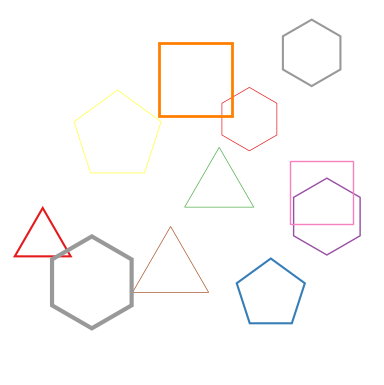[{"shape": "hexagon", "thickness": 0.5, "radius": 0.41, "center": [0.648, 0.691]}, {"shape": "triangle", "thickness": 1.5, "radius": 0.42, "center": [0.111, 0.376]}, {"shape": "pentagon", "thickness": 1.5, "radius": 0.47, "center": [0.703, 0.236]}, {"shape": "triangle", "thickness": 0.5, "radius": 0.52, "center": [0.569, 0.514]}, {"shape": "hexagon", "thickness": 1, "radius": 0.5, "center": [0.849, 0.437]}, {"shape": "square", "thickness": 2, "radius": 0.47, "center": [0.507, 0.793]}, {"shape": "pentagon", "thickness": 0.5, "radius": 0.6, "center": [0.305, 0.647]}, {"shape": "triangle", "thickness": 0.5, "radius": 0.57, "center": [0.443, 0.298]}, {"shape": "square", "thickness": 1, "radius": 0.41, "center": [0.835, 0.5]}, {"shape": "hexagon", "thickness": 3, "radius": 0.6, "center": [0.239, 0.267]}, {"shape": "hexagon", "thickness": 1.5, "radius": 0.43, "center": [0.81, 0.863]}]